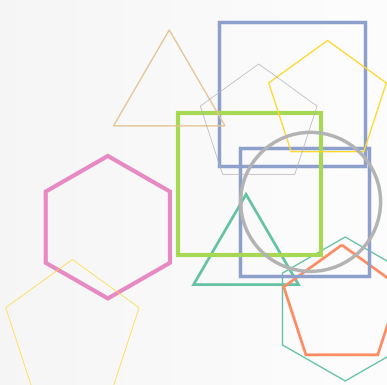[{"shape": "hexagon", "thickness": 1, "radius": 0.93, "center": [0.891, 0.197]}, {"shape": "triangle", "thickness": 2, "radius": 0.78, "center": [0.635, 0.339]}, {"shape": "pentagon", "thickness": 2, "radius": 0.79, "center": [0.882, 0.206]}, {"shape": "square", "thickness": 2.5, "radius": 0.83, "center": [0.786, 0.45]}, {"shape": "square", "thickness": 2.5, "radius": 0.94, "center": [0.753, 0.756]}, {"shape": "hexagon", "thickness": 3, "radius": 0.93, "center": [0.278, 0.41]}, {"shape": "square", "thickness": 3, "radius": 0.92, "center": [0.645, 0.521]}, {"shape": "pentagon", "thickness": 0.5, "radius": 0.9, "center": [0.187, 0.145]}, {"shape": "pentagon", "thickness": 1, "radius": 0.8, "center": [0.845, 0.735]}, {"shape": "triangle", "thickness": 1, "radius": 0.83, "center": [0.437, 0.756]}, {"shape": "circle", "thickness": 2.5, "radius": 0.9, "center": [0.802, 0.476]}, {"shape": "pentagon", "thickness": 0.5, "radius": 0.79, "center": [0.668, 0.675]}]